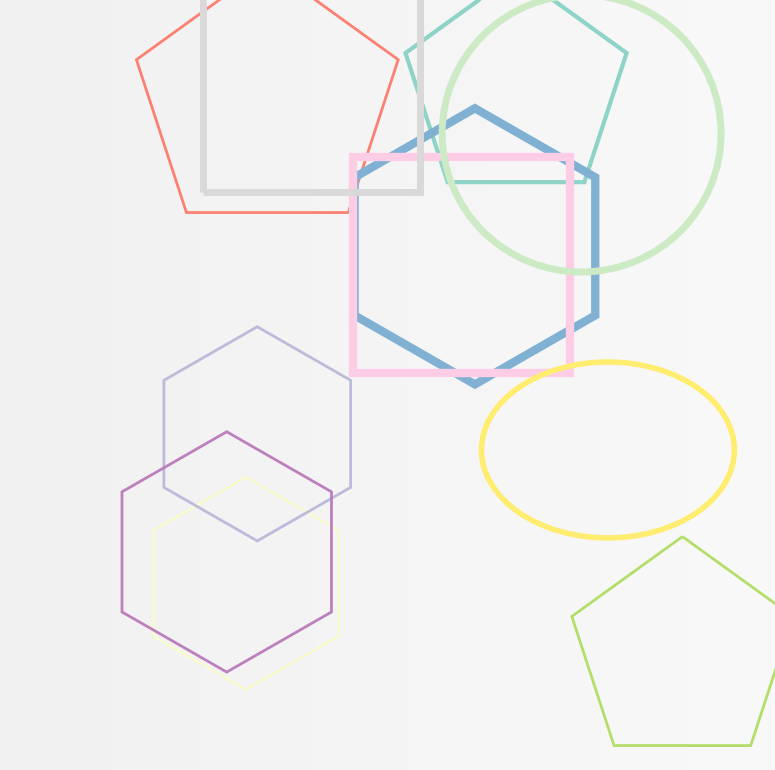[{"shape": "pentagon", "thickness": 1.5, "radius": 0.75, "center": [0.666, 0.885]}, {"shape": "hexagon", "thickness": 0.5, "radius": 0.69, "center": [0.317, 0.242]}, {"shape": "hexagon", "thickness": 1, "radius": 0.7, "center": [0.332, 0.437]}, {"shape": "pentagon", "thickness": 1, "radius": 0.89, "center": [0.345, 0.868]}, {"shape": "hexagon", "thickness": 3, "radius": 0.9, "center": [0.613, 0.68]}, {"shape": "pentagon", "thickness": 1, "radius": 0.75, "center": [0.881, 0.153]}, {"shape": "square", "thickness": 3, "radius": 0.7, "center": [0.595, 0.656]}, {"shape": "square", "thickness": 2.5, "radius": 0.7, "center": [0.402, 0.89]}, {"shape": "hexagon", "thickness": 1, "radius": 0.78, "center": [0.293, 0.283]}, {"shape": "circle", "thickness": 2.5, "radius": 0.9, "center": [0.75, 0.827]}, {"shape": "oval", "thickness": 2, "radius": 0.82, "center": [0.784, 0.416]}]